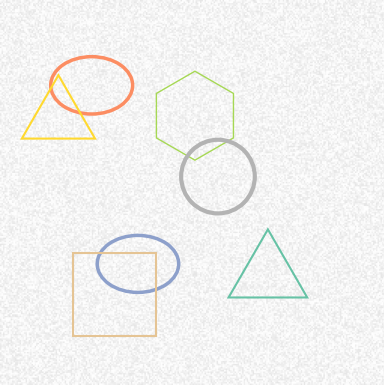[{"shape": "triangle", "thickness": 1.5, "radius": 0.59, "center": [0.696, 0.286]}, {"shape": "oval", "thickness": 2.5, "radius": 0.53, "center": [0.238, 0.778]}, {"shape": "oval", "thickness": 2.5, "radius": 0.53, "center": [0.358, 0.315]}, {"shape": "hexagon", "thickness": 1, "radius": 0.58, "center": [0.506, 0.7]}, {"shape": "triangle", "thickness": 1.5, "radius": 0.55, "center": [0.152, 0.695]}, {"shape": "square", "thickness": 1.5, "radius": 0.54, "center": [0.296, 0.236]}, {"shape": "circle", "thickness": 3, "radius": 0.48, "center": [0.566, 0.541]}]